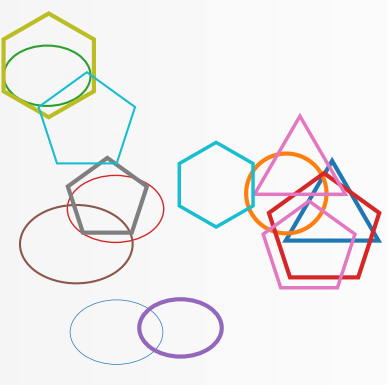[{"shape": "triangle", "thickness": 3, "radius": 0.69, "center": [0.857, 0.444]}, {"shape": "oval", "thickness": 0.5, "radius": 0.6, "center": [0.301, 0.137]}, {"shape": "circle", "thickness": 3, "radius": 0.52, "center": [0.739, 0.498]}, {"shape": "oval", "thickness": 1.5, "radius": 0.56, "center": [0.122, 0.803]}, {"shape": "pentagon", "thickness": 3, "radius": 0.75, "center": [0.836, 0.401]}, {"shape": "oval", "thickness": 1, "radius": 0.62, "center": [0.298, 0.457]}, {"shape": "oval", "thickness": 3, "radius": 0.53, "center": [0.466, 0.148]}, {"shape": "oval", "thickness": 1.5, "radius": 0.73, "center": [0.197, 0.366]}, {"shape": "pentagon", "thickness": 2.5, "radius": 0.62, "center": [0.798, 0.353]}, {"shape": "triangle", "thickness": 2.5, "radius": 0.68, "center": [0.774, 0.563]}, {"shape": "pentagon", "thickness": 3, "radius": 0.54, "center": [0.277, 0.483]}, {"shape": "hexagon", "thickness": 3, "radius": 0.67, "center": [0.126, 0.83]}, {"shape": "hexagon", "thickness": 2.5, "radius": 0.55, "center": [0.558, 0.52]}, {"shape": "pentagon", "thickness": 1.5, "radius": 0.65, "center": [0.224, 0.681]}]